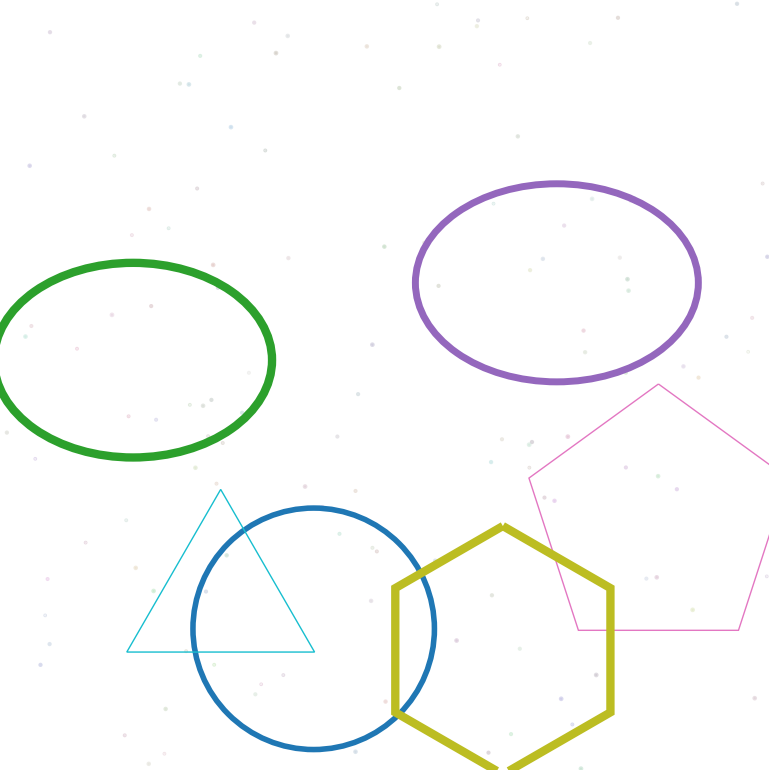[{"shape": "circle", "thickness": 2, "radius": 0.78, "center": [0.407, 0.183]}, {"shape": "oval", "thickness": 3, "radius": 0.9, "center": [0.173, 0.532]}, {"shape": "oval", "thickness": 2.5, "radius": 0.92, "center": [0.723, 0.633]}, {"shape": "pentagon", "thickness": 0.5, "radius": 0.88, "center": [0.855, 0.324]}, {"shape": "hexagon", "thickness": 3, "radius": 0.81, "center": [0.653, 0.156]}, {"shape": "triangle", "thickness": 0.5, "radius": 0.7, "center": [0.287, 0.224]}]